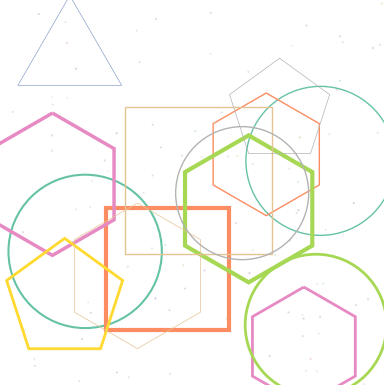[{"shape": "circle", "thickness": 1.5, "radius": 1.0, "center": [0.221, 0.347]}, {"shape": "circle", "thickness": 1, "radius": 0.97, "center": [0.832, 0.582]}, {"shape": "square", "thickness": 3, "radius": 0.79, "center": [0.435, 0.301]}, {"shape": "hexagon", "thickness": 1, "radius": 0.8, "center": [0.692, 0.599]}, {"shape": "triangle", "thickness": 0.5, "radius": 0.78, "center": [0.181, 0.856]}, {"shape": "hexagon", "thickness": 2, "radius": 0.77, "center": [0.789, 0.1]}, {"shape": "hexagon", "thickness": 2.5, "radius": 0.92, "center": [0.136, 0.522]}, {"shape": "circle", "thickness": 2, "radius": 0.92, "center": [0.82, 0.156]}, {"shape": "hexagon", "thickness": 3, "radius": 0.95, "center": [0.646, 0.458]}, {"shape": "pentagon", "thickness": 2, "radius": 0.79, "center": [0.168, 0.222]}, {"shape": "hexagon", "thickness": 0.5, "radius": 0.94, "center": [0.357, 0.283]}, {"shape": "square", "thickness": 1, "radius": 0.95, "center": [0.516, 0.531]}, {"shape": "circle", "thickness": 1, "radius": 0.86, "center": [0.629, 0.498]}, {"shape": "pentagon", "thickness": 0.5, "radius": 0.68, "center": [0.726, 0.712]}]